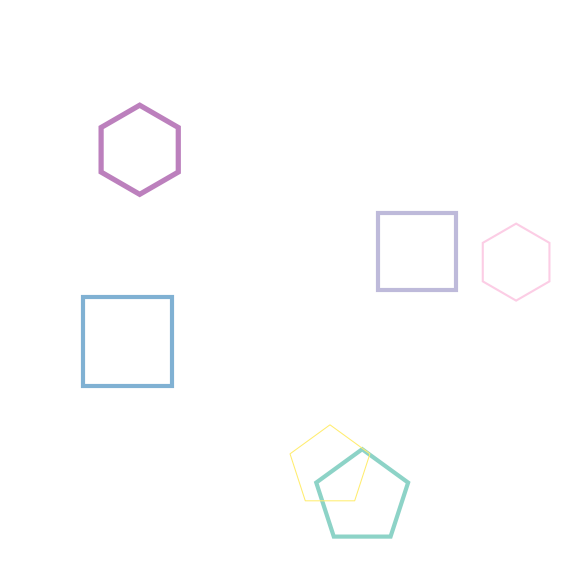[{"shape": "pentagon", "thickness": 2, "radius": 0.42, "center": [0.627, 0.138]}, {"shape": "square", "thickness": 2, "radius": 0.33, "center": [0.722, 0.563]}, {"shape": "square", "thickness": 2, "radius": 0.38, "center": [0.22, 0.408]}, {"shape": "hexagon", "thickness": 1, "radius": 0.33, "center": [0.894, 0.545]}, {"shape": "hexagon", "thickness": 2.5, "radius": 0.39, "center": [0.242, 0.74]}, {"shape": "pentagon", "thickness": 0.5, "radius": 0.36, "center": [0.571, 0.191]}]